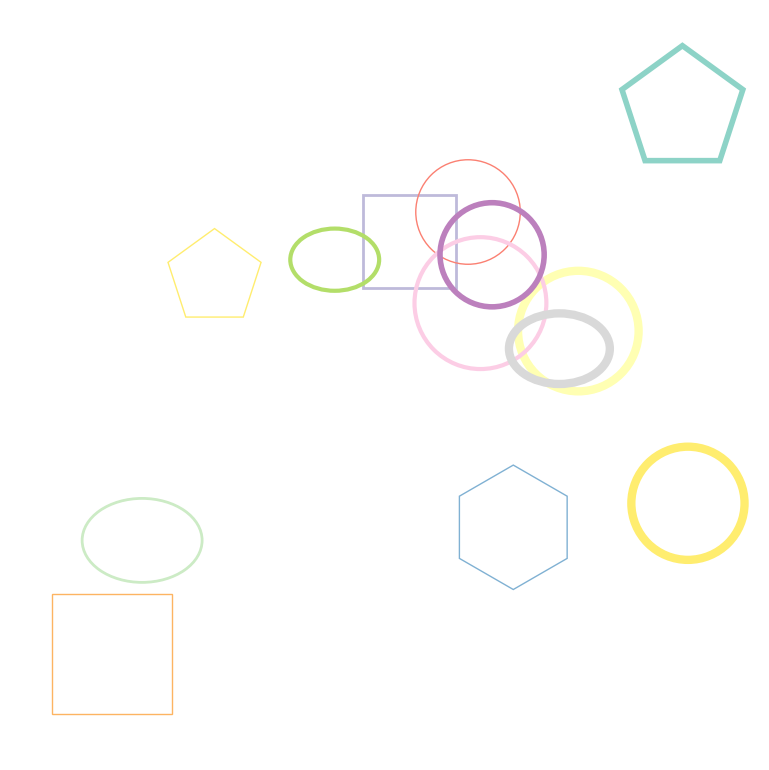[{"shape": "pentagon", "thickness": 2, "radius": 0.41, "center": [0.886, 0.858]}, {"shape": "circle", "thickness": 3, "radius": 0.39, "center": [0.751, 0.57]}, {"shape": "square", "thickness": 1, "radius": 0.3, "center": [0.532, 0.686]}, {"shape": "circle", "thickness": 0.5, "radius": 0.34, "center": [0.608, 0.725]}, {"shape": "hexagon", "thickness": 0.5, "radius": 0.4, "center": [0.667, 0.315]}, {"shape": "square", "thickness": 0.5, "radius": 0.39, "center": [0.145, 0.151]}, {"shape": "oval", "thickness": 1.5, "radius": 0.29, "center": [0.435, 0.663]}, {"shape": "circle", "thickness": 1.5, "radius": 0.43, "center": [0.624, 0.606]}, {"shape": "oval", "thickness": 3, "radius": 0.33, "center": [0.726, 0.547]}, {"shape": "circle", "thickness": 2, "radius": 0.34, "center": [0.639, 0.669]}, {"shape": "oval", "thickness": 1, "radius": 0.39, "center": [0.185, 0.298]}, {"shape": "pentagon", "thickness": 0.5, "radius": 0.32, "center": [0.279, 0.64]}, {"shape": "circle", "thickness": 3, "radius": 0.37, "center": [0.893, 0.346]}]